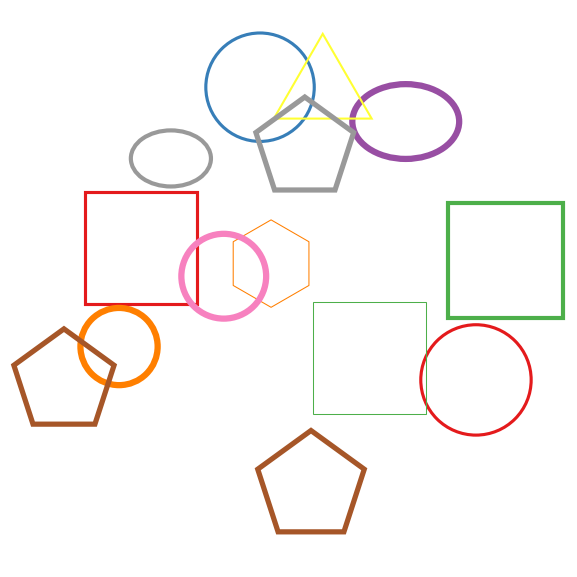[{"shape": "circle", "thickness": 1.5, "radius": 0.48, "center": [0.824, 0.341]}, {"shape": "square", "thickness": 1.5, "radius": 0.48, "center": [0.245, 0.569]}, {"shape": "circle", "thickness": 1.5, "radius": 0.47, "center": [0.45, 0.848]}, {"shape": "square", "thickness": 0.5, "radius": 0.49, "center": [0.64, 0.379]}, {"shape": "square", "thickness": 2, "radius": 0.5, "center": [0.875, 0.548]}, {"shape": "oval", "thickness": 3, "radius": 0.46, "center": [0.703, 0.789]}, {"shape": "hexagon", "thickness": 0.5, "radius": 0.38, "center": [0.469, 0.543]}, {"shape": "circle", "thickness": 3, "radius": 0.33, "center": [0.206, 0.399]}, {"shape": "triangle", "thickness": 1, "radius": 0.49, "center": [0.559, 0.843]}, {"shape": "pentagon", "thickness": 2.5, "radius": 0.46, "center": [0.111, 0.338]}, {"shape": "pentagon", "thickness": 2.5, "radius": 0.48, "center": [0.539, 0.157]}, {"shape": "circle", "thickness": 3, "radius": 0.37, "center": [0.387, 0.521]}, {"shape": "pentagon", "thickness": 2.5, "radius": 0.44, "center": [0.528, 0.742]}, {"shape": "oval", "thickness": 2, "radius": 0.35, "center": [0.296, 0.725]}]